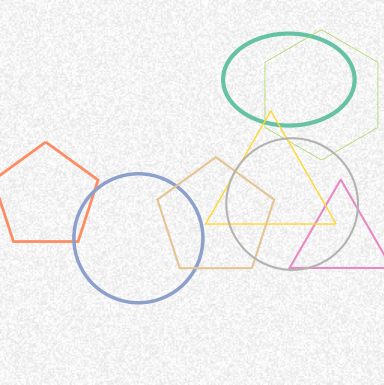[{"shape": "oval", "thickness": 3, "radius": 0.85, "center": [0.75, 0.793]}, {"shape": "pentagon", "thickness": 2, "radius": 0.71, "center": [0.119, 0.488]}, {"shape": "circle", "thickness": 2.5, "radius": 0.84, "center": [0.359, 0.381]}, {"shape": "triangle", "thickness": 1.5, "radius": 0.77, "center": [0.885, 0.381]}, {"shape": "hexagon", "thickness": 0.5, "radius": 0.85, "center": [0.835, 0.754]}, {"shape": "triangle", "thickness": 1, "radius": 0.98, "center": [0.704, 0.516]}, {"shape": "pentagon", "thickness": 1.5, "radius": 0.8, "center": [0.561, 0.432]}, {"shape": "circle", "thickness": 1.5, "radius": 0.85, "center": [0.759, 0.47]}]